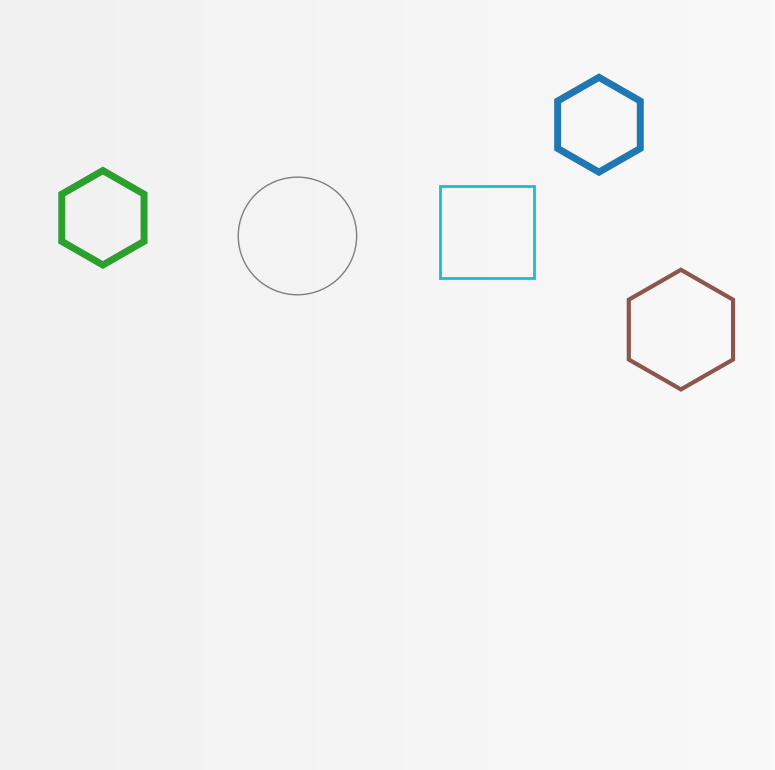[{"shape": "hexagon", "thickness": 2.5, "radius": 0.31, "center": [0.773, 0.838]}, {"shape": "hexagon", "thickness": 2.5, "radius": 0.31, "center": [0.133, 0.717]}, {"shape": "hexagon", "thickness": 1.5, "radius": 0.39, "center": [0.879, 0.572]}, {"shape": "circle", "thickness": 0.5, "radius": 0.38, "center": [0.384, 0.694]}, {"shape": "square", "thickness": 1, "radius": 0.3, "center": [0.628, 0.699]}]